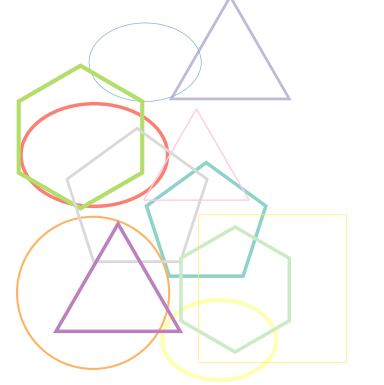[{"shape": "pentagon", "thickness": 2.5, "radius": 0.82, "center": [0.535, 0.415]}, {"shape": "oval", "thickness": 3, "radius": 0.74, "center": [0.569, 0.117]}, {"shape": "triangle", "thickness": 2, "radius": 0.89, "center": [0.598, 0.832]}, {"shape": "oval", "thickness": 2.5, "radius": 0.95, "center": [0.245, 0.597]}, {"shape": "oval", "thickness": 0.5, "radius": 0.73, "center": [0.377, 0.838]}, {"shape": "circle", "thickness": 1.5, "radius": 0.99, "center": [0.242, 0.239]}, {"shape": "hexagon", "thickness": 3, "radius": 0.93, "center": [0.209, 0.644]}, {"shape": "triangle", "thickness": 1, "radius": 0.79, "center": [0.51, 0.559]}, {"shape": "pentagon", "thickness": 2, "radius": 0.96, "center": [0.356, 0.475]}, {"shape": "triangle", "thickness": 2.5, "radius": 0.93, "center": [0.307, 0.232]}, {"shape": "hexagon", "thickness": 2.5, "radius": 0.81, "center": [0.611, 0.248]}, {"shape": "square", "thickness": 0.5, "radius": 0.97, "center": [0.707, 0.252]}]